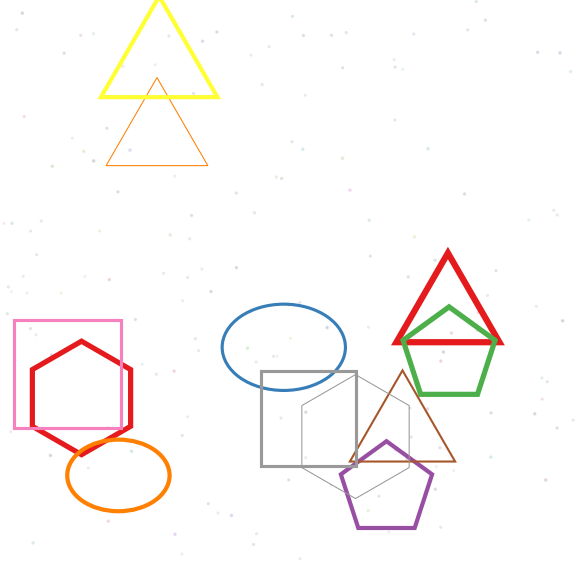[{"shape": "hexagon", "thickness": 2.5, "radius": 0.49, "center": [0.141, 0.31]}, {"shape": "triangle", "thickness": 3, "radius": 0.51, "center": [0.776, 0.458]}, {"shape": "oval", "thickness": 1.5, "radius": 0.53, "center": [0.491, 0.398]}, {"shape": "pentagon", "thickness": 2.5, "radius": 0.42, "center": [0.778, 0.384]}, {"shape": "pentagon", "thickness": 2, "radius": 0.42, "center": [0.669, 0.152]}, {"shape": "triangle", "thickness": 0.5, "radius": 0.51, "center": [0.272, 0.763]}, {"shape": "oval", "thickness": 2, "radius": 0.44, "center": [0.205, 0.176]}, {"shape": "triangle", "thickness": 2, "radius": 0.58, "center": [0.276, 0.889]}, {"shape": "triangle", "thickness": 1, "radius": 0.53, "center": [0.697, 0.253]}, {"shape": "square", "thickness": 1.5, "radius": 0.46, "center": [0.117, 0.351]}, {"shape": "square", "thickness": 1.5, "radius": 0.41, "center": [0.534, 0.274]}, {"shape": "hexagon", "thickness": 0.5, "radius": 0.54, "center": [0.616, 0.243]}]